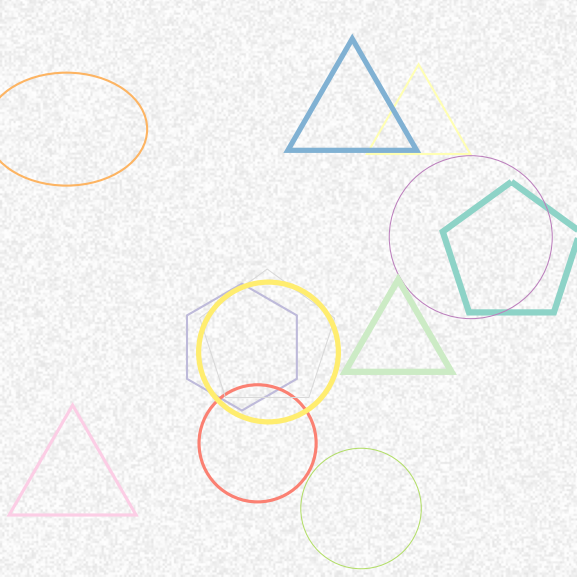[{"shape": "pentagon", "thickness": 3, "radius": 0.63, "center": [0.886, 0.559]}, {"shape": "triangle", "thickness": 1, "radius": 0.52, "center": [0.725, 0.784]}, {"shape": "hexagon", "thickness": 1, "radius": 0.55, "center": [0.419, 0.398]}, {"shape": "circle", "thickness": 1.5, "radius": 0.51, "center": [0.446, 0.231]}, {"shape": "triangle", "thickness": 2.5, "radius": 0.64, "center": [0.61, 0.803]}, {"shape": "oval", "thickness": 1, "radius": 0.7, "center": [0.115, 0.776]}, {"shape": "circle", "thickness": 0.5, "radius": 0.52, "center": [0.625, 0.119]}, {"shape": "triangle", "thickness": 1.5, "radius": 0.63, "center": [0.126, 0.171]}, {"shape": "pentagon", "thickness": 0.5, "radius": 0.61, "center": [0.463, 0.41]}, {"shape": "circle", "thickness": 0.5, "radius": 0.71, "center": [0.815, 0.588]}, {"shape": "triangle", "thickness": 3, "radius": 0.53, "center": [0.69, 0.409]}, {"shape": "circle", "thickness": 2.5, "radius": 0.61, "center": [0.465, 0.39]}]